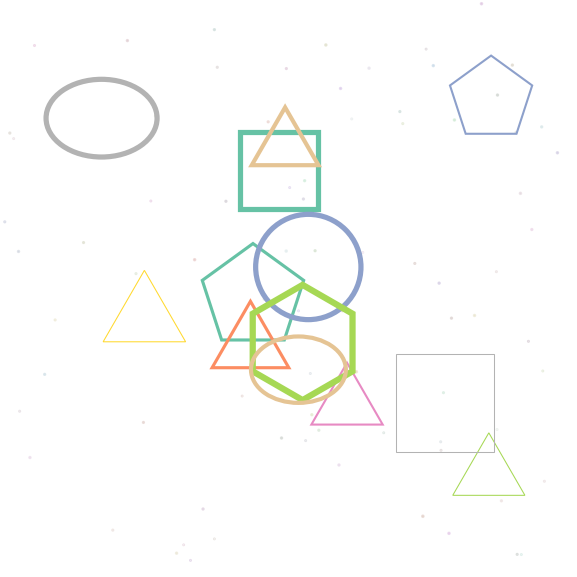[{"shape": "pentagon", "thickness": 1.5, "radius": 0.46, "center": [0.438, 0.485]}, {"shape": "square", "thickness": 2.5, "radius": 0.34, "center": [0.483, 0.704]}, {"shape": "triangle", "thickness": 1.5, "radius": 0.38, "center": [0.434, 0.401]}, {"shape": "circle", "thickness": 2.5, "radius": 0.46, "center": [0.534, 0.537]}, {"shape": "pentagon", "thickness": 1, "radius": 0.37, "center": [0.85, 0.828]}, {"shape": "triangle", "thickness": 1, "radius": 0.36, "center": [0.601, 0.3]}, {"shape": "triangle", "thickness": 0.5, "radius": 0.36, "center": [0.846, 0.178]}, {"shape": "hexagon", "thickness": 3, "radius": 0.5, "center": [0.524, 0.406]}, {"shape": "triangle", "thickness": 0.5, "radius": 0.41, "center": [0.25, 0.449]}, {"shape": "triangle", "thickness": 2, "radius": 0.33, "center": [0.494, 0.746]}, {"shape": "oval", "thickness": 2, "radius": 0.41, "center": [0.517, 0.359]}, {"shape": "square", "thickness": 0.5, "radius": 0.42, "center": [0.771, 0.301]}, {"shape": "oval", "thickness": 2.5, "radius": 0.48, "center": [0.176, 0.795]}]